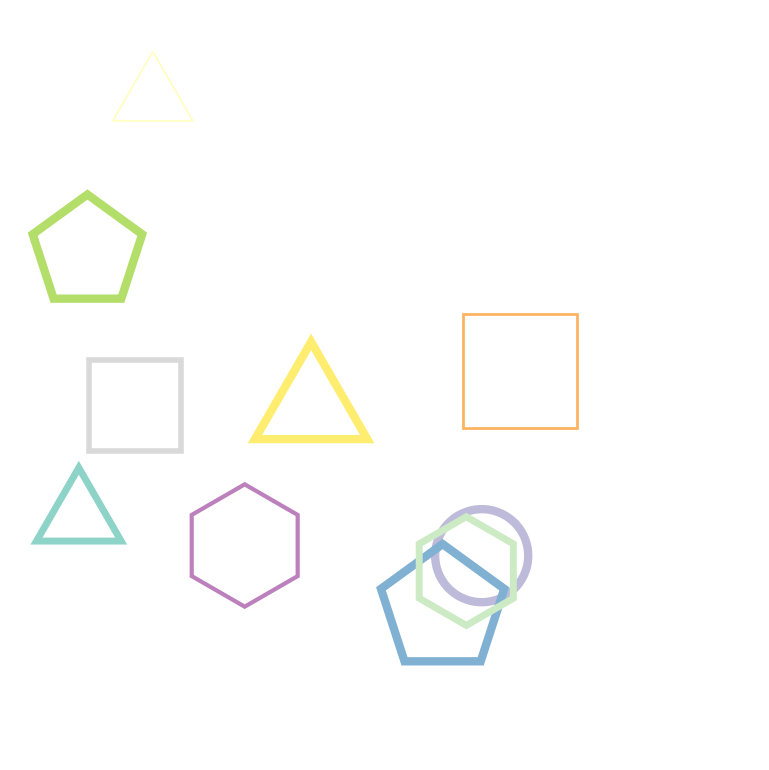[{"shape": "triangle", "thickness": 2.5, "radius": 0.32, "center": [0.102, 0.329]}, {"shape": "triangle", "thickness": 0.5, "radius": 0.3, "center": [0.198, 0.873]}, {"shape": "circle", "thickness": 3, "radius": 0.3, "center": [0.626, 0.278]}, {"shape": "pentagon", "thickness": 3, "radius": 0.42, "center": [0.575, 0.209]}, {"shape": "square", "thickness": 1, "radius": 0.37, "center": [0.675, 0.518]}, {"shape": "pentagon", "thickness": 3, "radius": 0.37, "center": [0.114, 0.673]}, {"shape": "square", "thickness": 2, "radius": 0.3, "center": [0.175, 0.473]}, {"shape": "hexagon", "thickness": 1.5, "radius": 0.4, "center": [0.318, 0.292]}, {"shape": "hexagon", "thickness": 2.5, "radius": 0.35, "center": [0.606, 0.258]}, {"shape": "triangle", "thickness": 3, "radius": 0.42, "center": [0.404, 0.472]}]